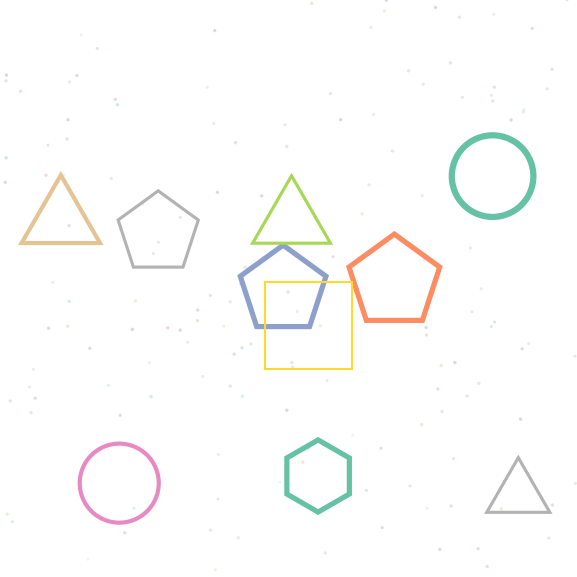[{"shape": "circle", "thickness": 3, "radius": 0.35, "center": [0.853, 0.694]}, {"shape": "hexagon", "thickness": 2.5, "radius": 0.31, "center": [0.551, 0.175]}, {"shape": "pentagon", "thickness": 2.5, "radius": 0.41, "center": [0.683, 0.511]}, {"shape": "pentagon", "thickness": 2.5, "radius": 0.39, "center": [0.49, 0.497]}, {"shape": "circle", "thickness": 2, "radius": 0.34, "center": [0.207, 0.162]}, {"shape": "triangle", "thickness": 1.5, "radius": 0.39, "center": [0.505, 0.617]}, {"shape": "square", "thickness": 1, "radius": 0.38, "center": [0.534, 0.435]}, {"shape": "triangle", "thickness": 2, "radius": 0.39, "center": [0.105, 0.617]}, {"shape": "pentagon", "thickness": 1.5, "radius": 0.36, "center": [0.274, 0.596]}, {"shape": "triangle", "thickness": 1.5, "radius": 0.32, "center": [0.897, 0.144]}]